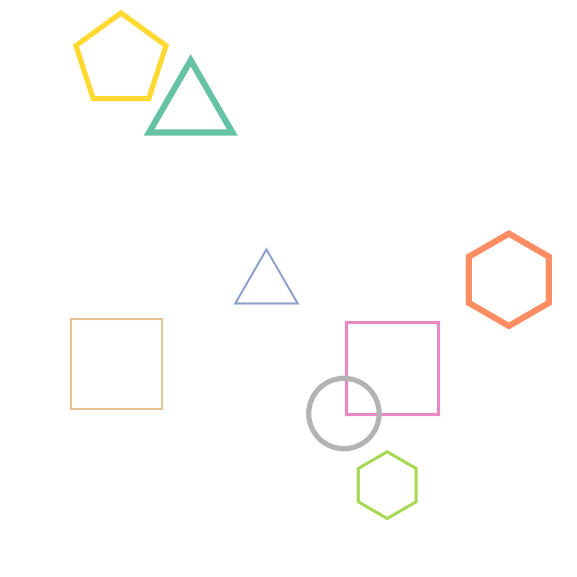[{"shape": "triangle", "thickness": 3, "radius": 0.42, "center": [0.33, 0.811]}, {"shape": "hexagon", "thickness": 3, "radius": 0.4, "center": [0.881, 0.515]}, {"shape": "triangle", "thickness": 1, "radius": 0.31, "center": [0.461, 0.505]}, {"shape": "square", "thickness": 1.5, "radius": 0.4, "center": [0.679, 0.362]}, {"shape": "hexagon", "thickness": 1.5, "radius": 0.29, "center": [0.67, 0.159]}, {"shape": "pentagon", "thickness": 2.5, "radius": 0.41, "center": [0.21, 0.895]}, {"shape": "square", "thickness": 1, "radius": 0.39, "center": [0.202, 0.369]}, {"shape": "circle", "thickness": 2.5, "radius": 0.3, "center": [0.596, 0.283]}]